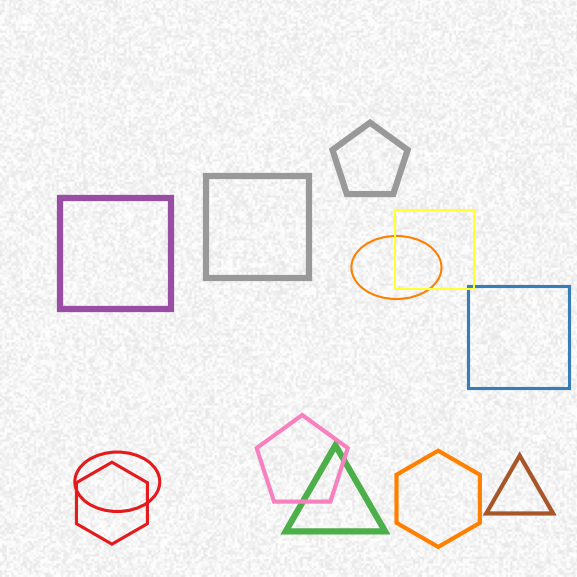[{"shape": "hexagon", "thickness": 1.5, "radius": 0.35, "center": [0.194, 0.128]}, {"shape": "oval", "thickness": 1.5, "radius": 0.37, "center": [0.203, 0.165]}, {"shape": "square", "thickness": 1.5, "radius": 0.44, "center": [0.898, 0.415]}, {"shape": "triangle", "thickness": 3, "radius": 0.5, "center": [0.581, 0.129]}, {"shape": "square", "thickness": 3, "radius": 0.48, "center": [0.2, 0.56]}, {"shape": "oval", "thickness": 1, "radius": 0.39, "center": [0.686, 0.536]}, {"shape": "hexagon", "thickness": 2, "radius": 0.42, "center": [0.759, 0.135]}, {"shape": "square", "thickness": 1, "radius": 0.34, "center": [0.752, 0.567]}, {"shape": "triangle", "thickness": 2, "radius": 0.33, "center": [0.9, 0.143]}, {"shape": "pentagon", "thickness": 2, "radius": 0.41, "center": [0.523, 0.198]}, {"shape": "square", "thickness": 3, "radius": 0.44, "center": [0.446, 0.606]}, {"shape": "pentagon", "thickness": 3, "radius": 0.34, "center": [0.641, 0.718]}]